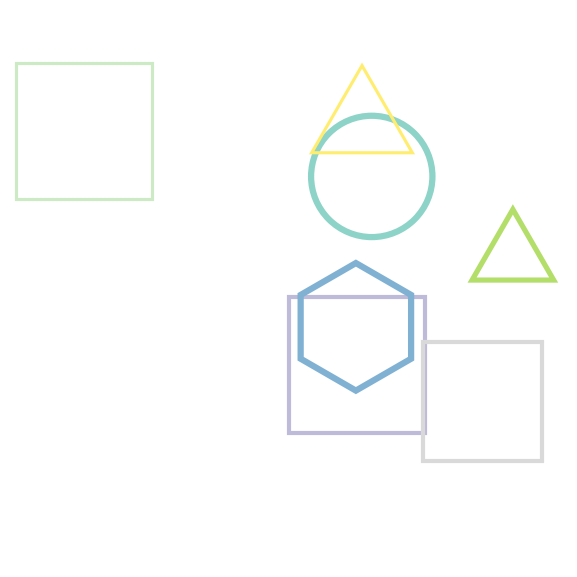[{"shape": "circle", "thickness": 3, "radius": 0.53, "center": [0.644, 0.694]}, {"shape": "square", "thickness": 2, "radius": 0.59, "center": [0.618, 0.368]}, {"shape": "hexagon", "thickness": 3, "radius": 0.55, "center": [0.616, 0.433]}, {"shape": "triangle", "thickness": 2.5, "radius": 0.41, "center": [0.888, 0.555]}, {"shape": "square", "thickness": 2, "radius": 0.52, "center": [0.836, 0.304]}, {"shape": "square", "thickness": 1.5, "radius": 0.59, "center": [0.146, 0.773]}, {"shape": "triangle", "thickness": 1.5, "radius": 0.5, "center": [0.627, 0.785]}]